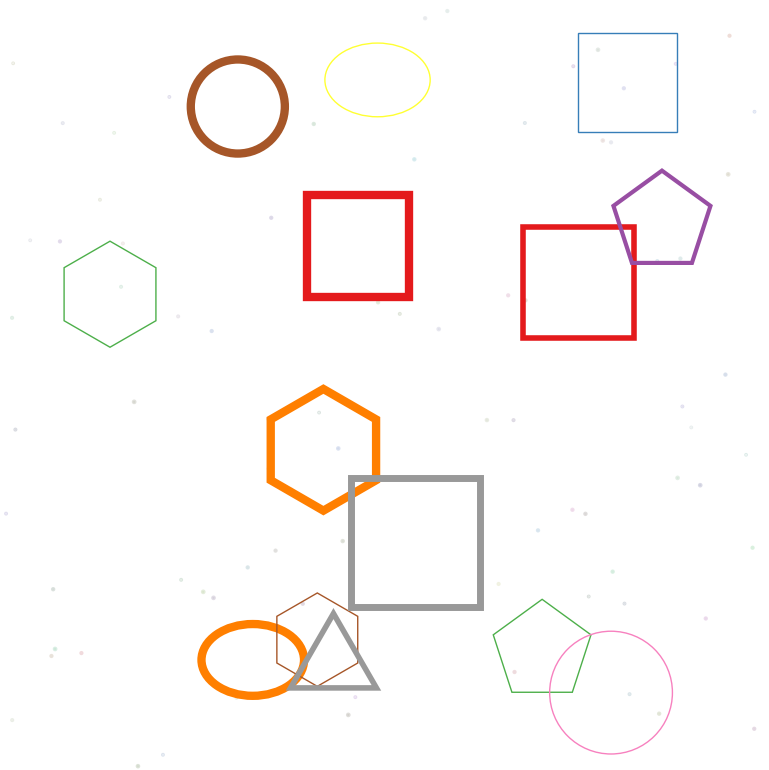[{"shape": "square", "thickness": 3, "radius": 0.33, "center": [0.465, 0.68]}, {"shape": "square", "thickness": 2, "radius": 0.36, "center": [0.751, 0.633]}, {"shape": "square", "thickness": 0.5, "radius": 0.32, "center": [0.815, 0.893]}, {"shape": "hexagon", "thickness": 0.5, "radius": 0.34, "center": [0.143, 0.618]}, {"shape": "pentagon", "thickness": 0.5, "radius": 0.33, "center": [0.704, 0.155]}, {"shape": "pentagon", "thickness": 1.5, "radius": 0.33, "center": [0.86, 0.712]}, {"shape": "oval", "thickness": 3, "radius": 0.33, "center": [0.328, 0.143]}, {"shape": "hexagon", "thickness": 3, "radius": 0.39, "center": [0.42, 0.416]}, {"shape": "oval", "thickness": 0.5, "radius": 0.34, "center": [0.49, 0.896]}, {"shape": "circle", "thickness": 3, "radius": 0.31, "center": [0.309, 0.862]}, {"shape": "hexagon", "thickness": 0.5, "radius": 0.3, "center": [0.412, 0.169]}, {"shape": "circle", "thickness": 0.5, "radius": 0.4, "center": [0.794, 0.101]}, {"shape": "square", "thickness": 2.5, "radius": 0.42, "center": [0.539, 0.295]}, {"shape": "triangle", "thickness": 2, "radius": 0.32, "center": [0.433, 0.139]}]